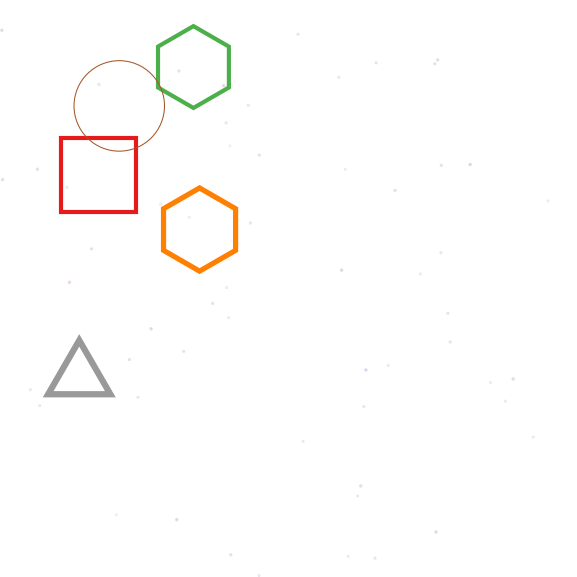[{"shape": "square", "thickness": 2, "radius": 0.32, "center": [0.171, 0.696]}, {"shape": "hexagon", "thickness": 2, "radius": 0.35, "center": [0.335, 0.883]}, {"shape": "hexagon", "thickness": 2.5, "radius": 0.36, "center": [0.346, 0.602]}, {"shape": "circle", "thickness": 0.5, "radius": 0.39, "center": [0.206, 0.816]}, {"shape": "triangle", "thickness": 3, "radius": 0.31, "center": [0.137, 0.348]}]